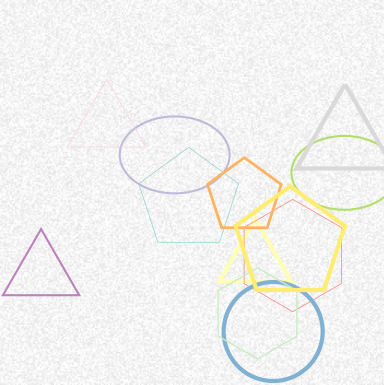[{"shape": "pentagon", "thickness": 0.5, "radius": 0.68, "center": [0.49, 0.481]}, {"shape": "triangle", "thickness": 3, "radius": 0.54, "center": [0.663, 0.323]}, {"shape": "oval", "thickness": 1.5, "radius": 0.71, "center": [0.454, 0.598]}, {"shape": "hexagon", "thickness": 0.5, "radius": 0.73, "center": [0.76, 0.336]}, {"shape": "circle", "thickness": 3, "radius": 0.64, "center": [0.71, 0.139]}, {"shape": "pentagon", "thickness": 2, "radius": 0.5, "center": [0.635, 0.49]}, {"shape": "oval", "thickness": 1.5, "radius": 0.69, "center": [0.894, 0.551]}, {"shape": "triangle", "thickness": 0.5, "radius": 0.59, "center": [0.277, 0.677]}, {"shape": "triangle", "thickness": 3, "radius": 0.73, "center": [0.896, 0.635]}, {"shape": "triangle", "thickness": 1.5, "radius": 0.57, "center": [0.107, 0.29]}, {"shape": "hexagon", "thickness": 1, "radius": 0.59, "center": [0.669, 0.186]}, {"shape": "pentagon", "thickness": 3, "radius": 0.74, "center": [0.754, 0.367]}]